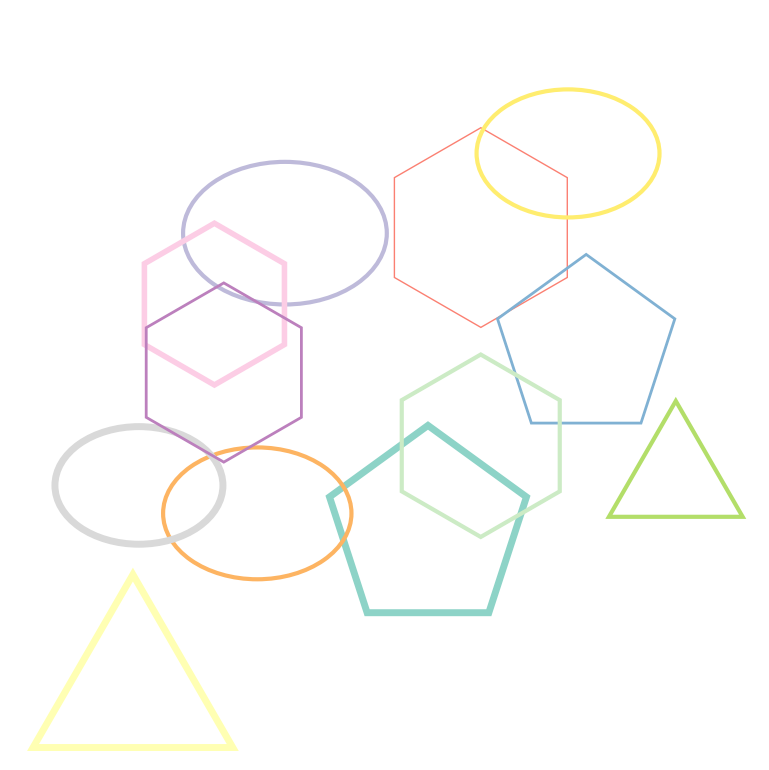[{"shape": "pentagon", "thickness": 2.5, "radius": 0.67, "center": [0.556, 0.313]}, {"shape": "triangle", "thickness": 2.5, "radius": 0.75, "center": [0.173, 0.104]}, {"shape": "oval", "thickness": 1.5, "radius": 0.66, "center": [0.37, 0.697]}, {"shape": "hexagon", "thickness": 0.5, "radius": 0.65, "center": [0.624, 0.704]}, {"shape": "pentagon", "thickness": 1, "radius": 0.61, "center": [0.761, 0.548]}, {"shape": "oval", "thickness": 1.5, "radius": 0.61, "center": [0.334, 0.333]}, {"shape": "triangle", "thickness": 1.5, "radius": 0.5, "center": [0.878, 0.379]}, {"shape": "hexagon", "thickness": 2, "radius": 0.53, "center": [0.278, 0.605]}, {"shape": "oval", "thickness": 2.5, "radius": 0.55, "center": [0.18, 0.37]}, {"shape": "hexagon", "thickness": 1, "radius": 0.58, "center": [0.291, 0.516]}, {"shape": "hexagon", "thickness": 1.5, "radius": 0.59, "center": [0.624, 0.421]}, {"shape": "oval", "thickness": 1.5, "radius": 0.59, "center": [0.738, 0.801]}]